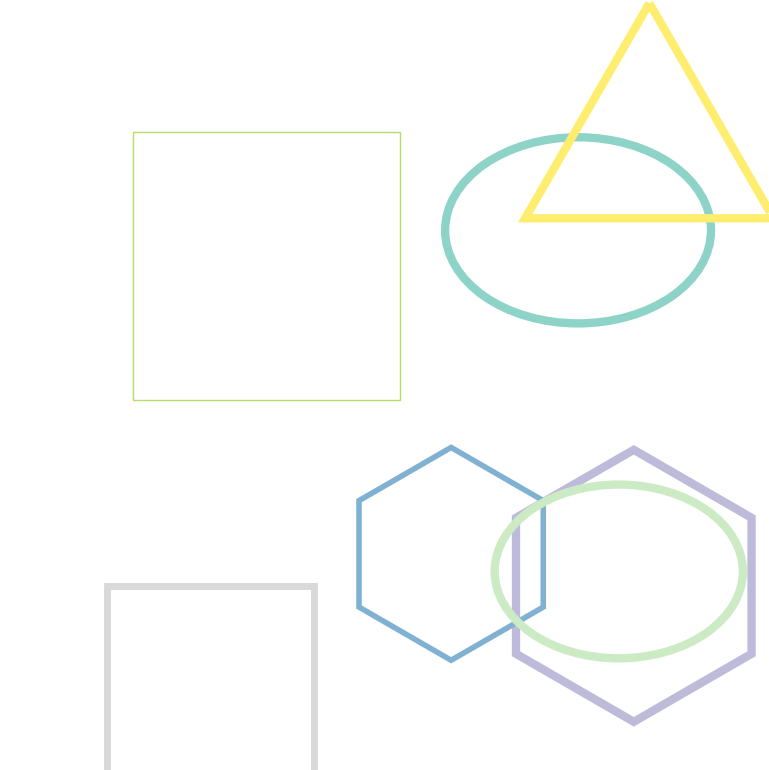[{"shape": "oval", "thickness": 3, "radius": 0.86, "center": [0.751, 0.701]}, {"shape": "hexagon", "thickness": 3, "radius": 0.88, "center": [0.823, 0.239]}, {"shape": "hexagon", "thickness": 2, "radius": 0.69, "center": [0.586, 0.281]}, {"shape": "square", "thickness": 0.5, "radius": 0.87, "center": [0.346, 0.654]}, {"shape": "square", "thickness": 2.5, "radius": 0.67, "center": [0.273, 0.105]}, {"shape": "oval", "thickness": 3, "radius": 0.81, "center": [0.804, 0.258]}, {"shape": "triangle", "thickness": 3, "radius": 0.93, "center": [0.843, 0.81]}]